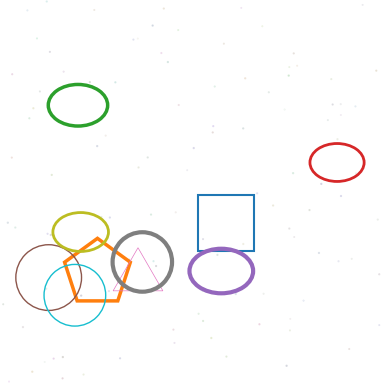[{"shape": "square", "thickness": 1.5, "radius": 0.36, "center": [0.587, 0.42]}, {"shape": "pentagon", "thickness": 2.5, "radius": 0.45, "center": [0.253, 0.291]}, {"shape": "oval", "thickness": 2.5, "radius": 0.39, "center": [0.203, 0.727]}, {"shape": "oval", "thickness": 2, "radius": 0.35, "center": [0.875, 0.578]}, {"shape": "oval", "thickness": 3, "radius": 0.41, "center": [0.575, 0.296]}, {"shape": "circle", "thickness": 1, "radius": 0.43, "center": [0.126, 0.279]}, {"shape": "triangle", "thickness": 0.5, "radius": 0.37, "center": [0.358, 0.282]}, {"shape": "circle", "thickness": 3, "radius": 0.39, "center": [0.37, 0.32]}, {"shape": "oval", "thickness": 2, "radius": 0.36, "center": [0.21, 0.397]}, {"shape": "circle", "thickness": 1, "radius": 0.4, "center": [0.194, 0.233]}]